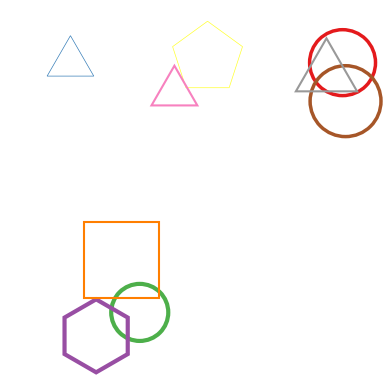[{"shape": "circle", "thickness": 2.5, "radius": 0.43, "center": [0.89, 0.837]}, {"shape": "triangle", "thickness": 0.5, "radius": 0.35, "center": [0.183, 0.837]}, {"shape": "circle", "thickness": 3, "radius": 0.37, "center": [0.363, 0.189]}, {"shape": "hexagon", "thickness": 3, "radius": 0.47, "center": [0.25, 0.128]}, {"shape": "square", "thickness": 1.5, "radius": 0.49, "center": [0.316, 0.324]}, {"shape": "pentagon", "thickness": 0.5, "radius": 0.48, "center": [0.539, 0.849]}, {"shape": "circle", "thickness": 2.5, "radius": 0.46, "center": [0.898, 0.737]}, {"shape": "triangle", "thickness": 1.5, "radius": 0.34, "center": [0.453, 0.761]}, {"shape": "triangle", "thickness": 1.5, "radius": 0.46, "center": [0.848, 0.809]}]